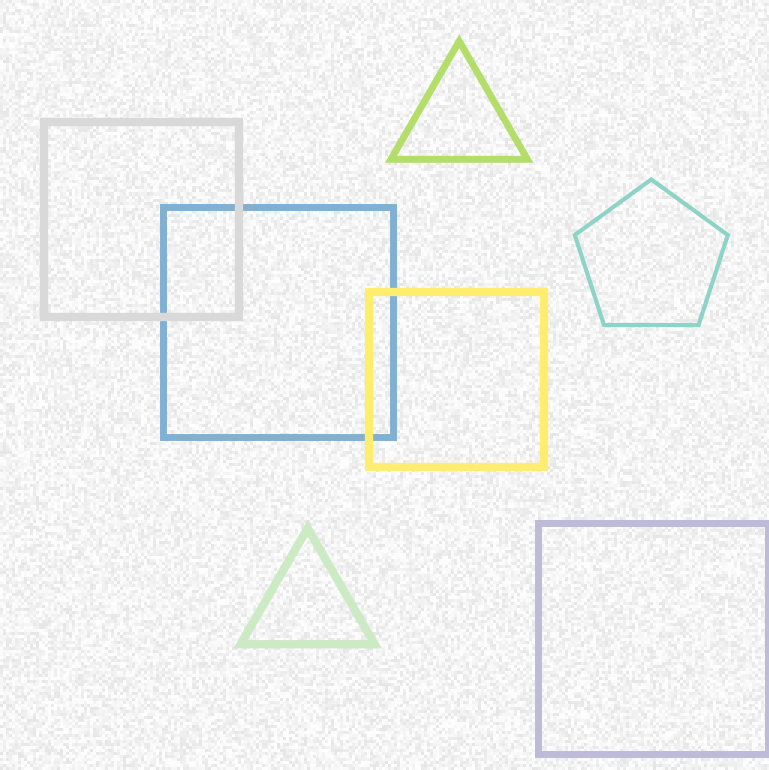[{"shape": "pentagon", "thickness": 1.5, "radius": 0.52, "center": [0.846, 0.662]}, {"shape": "square", "thickness": 2.5, "radius": 0.75, "center": [0.848, 0.171]}, {"shape": "square", "thickness": 2.5, "radius": 0.75, "center": [0.361, 0.582]}, {"shape": "triangle", "thickness": 2.5, "radius": 0.51, "center": [0.596, 0.844]}, {"shape": "square", "thickness": 3, "radius": 0.63, "center": [0.184, 0.715]}, {"shape": "triangle", "thickness": 3, "radius": 0.5, "center": [0.399, 0.214]}, {"shape": "square", "thickness": 3, "radius": 0.57, "center": [0.593, 0.507]}]